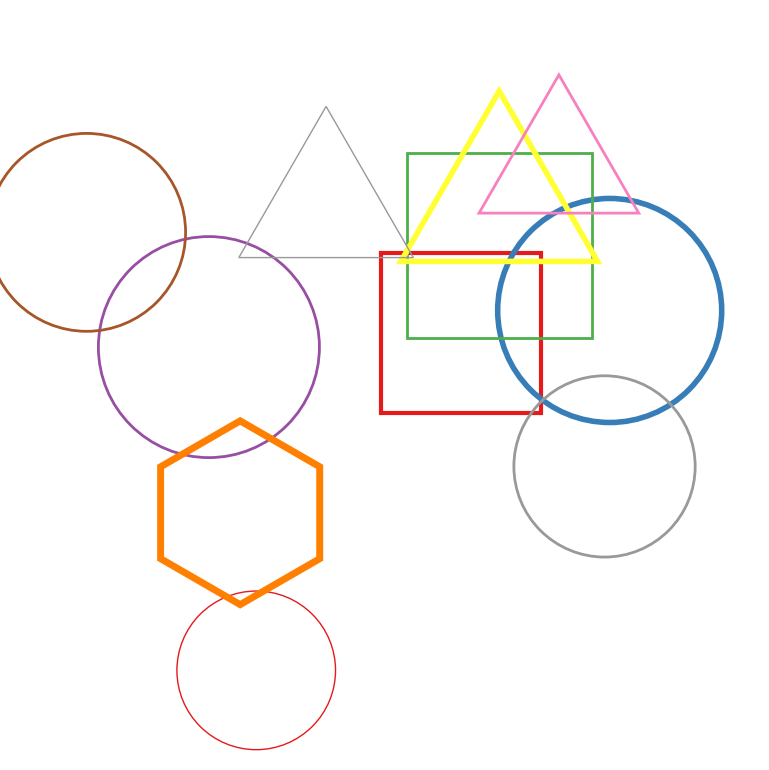[{"shape": "circle", "thickness": 0.5, "radius": 0.52, "center": [0.333, 0.129]}, {"shape": "square", "thickness": 1.5, "radius": 0.52, "center": [0.599, 0.568]}, {"shape": "circle", "thickness": 2, "radius": 0.73, "center": [0.792, 0.597]}, {"shape": "square", "thickness": 1, "radius": 0.6, "center": [0.649, 0.681]}, {"shape": "circle", "thickness": 1, "radius": 0.72, "center": [0.271, 0.549]}, {"shape": "hexagon", "thickness": 2.5, "radius": 0.6, "center": [0.312, 0.334]}, {"shape": "triangle", "thickness": 2, "radius": 0.74, "center": [0.648, 0.734]}, {"shape": "circle", "thickness": 1, "radius": 0.64, "center": [0.113, 0.698]}, {"shape": "triangle", "thickness": 1, "radius": 0.6, "center": [0.726, 0.783]}, {"shape": "circle", "thickness": 1, "radius": 0.59, "center": [0.785, 0.394]}, {"shape": "triangle", "thickness": 0.5, "radius": 0.65, "center": [0.423, 0.731]}]